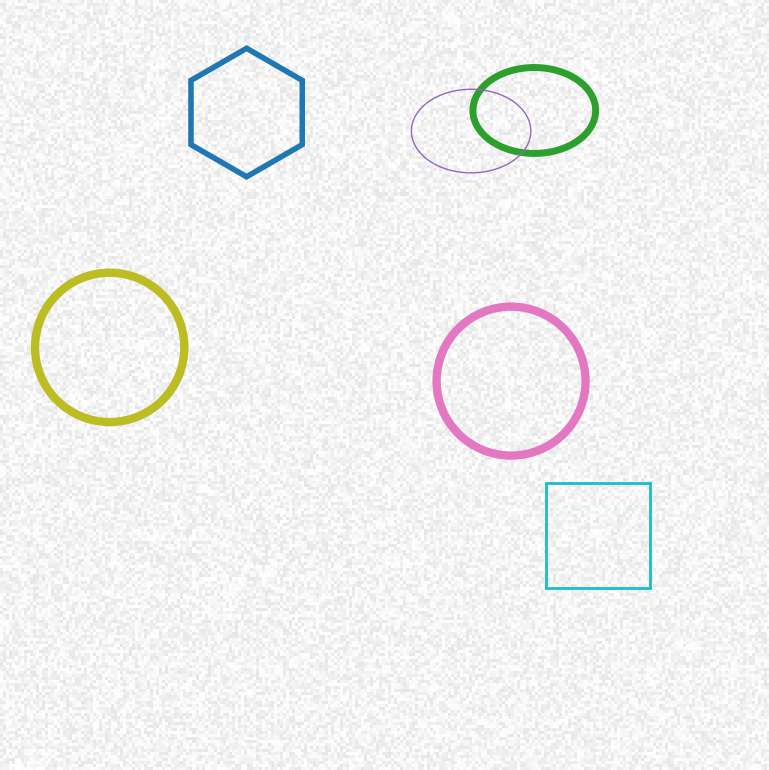[{"shape": "hexagon", "thickness": 2, "radius": 0.42, "center": [0.32, 0.854]}, {"shape": "oval", "thickness": 2.5, "radius": 0.4, "center": [0.694, 0.857]}, {"shape": "oval", "thickness": 0.5, "radius": 0.39, "center": [0.612, 0.83]}, {"shape": "circle", "thickness": 3, "radius": 0.48, "center": [0.664, 0.505]}, {"shape": "circle", "thickness": 3, "radius": 0.48, "center": [0.142, 0.549]}, {"shape": "square", "thickness": 1, "radius": 0.34, "center": [0.776, 0.304]}]